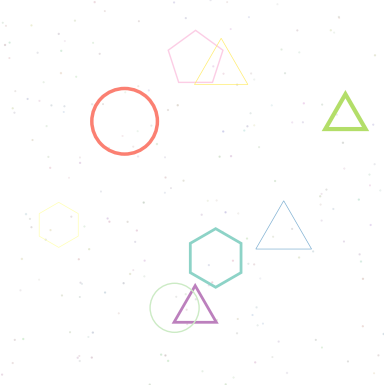[{"shape": "hexagon", "thickness": 2, "radius": 0.38, "center": [0.56, 0.33]}, {"shape": "hexagon", "thickness": 0.5, "radius": 0.29, "center": [0.153, 0.416]}, {"shape": "circle", "thickness": 2.5, "radius": 0.43, "center": [0.324, 0.685]}, {"shape": "triangle", "thickness": 0.5, "radius": 0.42, "center": [0.737, 0.395]}, {"shape": "triangle", "thickness": 3, "radius": 0.3, "center": [0.897, 0.695]}, {"shape": "pentagon", "thickness": 1, "radius": 0.37, "center": [0.508, 0.846]}, {"shape": "triangle", "thickness": 2, "radius": 0.32, "center": [0.507, 0.195]}, {"shape": "circle", "thickness": 1, "radius": 0.32, "center": [0.454, 0.201]}, {"shape": "triangle", "thickness": 0.5, "radius": 0.4, "center": [0.574, 0.821]}]